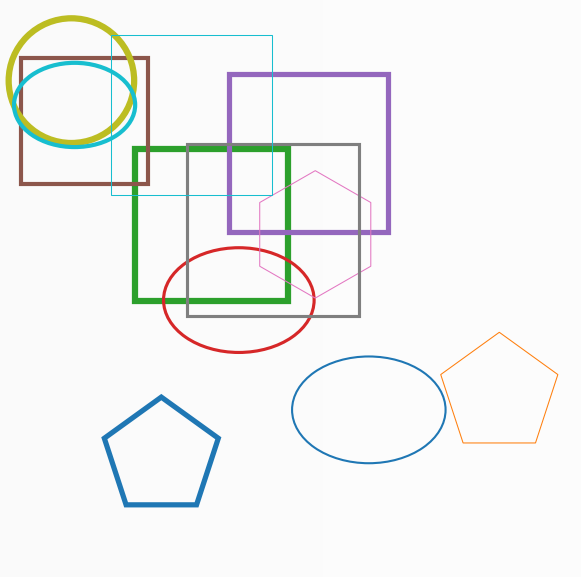[{"shape": "oval", "thickness": 1, "radius": 0.66, "center": [0.635, 0.289]}, {"shape": "pentagon", "thickness": 2.5, "radius": 0.52, "center": [0.278, 0.208]}, {"shape": "pentagon", "thickness": 0.5, "radius": 0.53, "center": [0.859, 0.318]}, {"shape": "square", "thickness": 3, "radius": 0.66, "center": [0.364, 0.61]}, {"shape": "oval", "thickness": 1.5, "radius": 0.65, "center": [0.411, 0.479]}, {"shape": "square", "thickness": 2.5, "radius": 0.68, "center": [0.531, 0.734]}, {"shape": "square", "thickness": 2, "radius": 0.54, "center": [0.145, 0.79]}, {"shape": "hexagon", "thickness": 0.5, "radius": 0.55, "center": [0.542, 0.593]}, {"shape": "square", "thickness": 1.5, "radius": 0.74, "center": [0.469, 0.601]}, {"shape": "circle", "thickness": 3, "radius": 0.54, "center": [0.123, 0.859]}, {"shape": "oval", "thickness": 2, "radius": 0.52, "center": [0.128, 0.817]}, {"shape": "square", "thickness": 0.5, "radius": 0.69, "center": [0.33, 0.8]}]